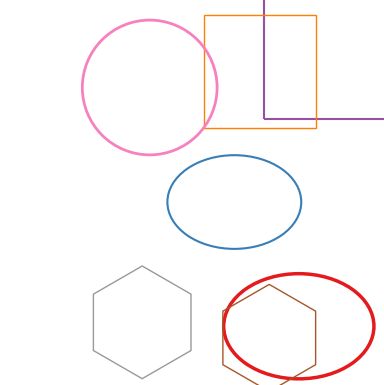[{"shape": "oval", "thickness": 2.5, "radius": 0.98, "center": [0.776, 0.153]}, {"shape": "oval", "thickness": 1.5, "radius": 0.87, "center": [0.609, 0.475]}, {"shape": "square", "thickness": 1.5, "radius": 0.89, "center": [0.862, 0.868]}, {"shape": "square", "thickness": 1, "radius": 0.73, "center": [0.676, 0.815]}, {"shape": "hexagon", "thickness": 1, "radius": 0.7, "center": [0.699, 0.122]}, {"shape": "circle", "thickness": 2, "radius": 0.88, "center": [0.389, 0.773]}, {"shape": "hexagon", "thickness": 1, "radius": 0.73, "center": [0.369, 0.163]}]